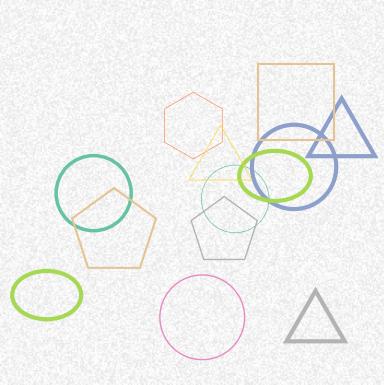[{"shape": "circle", "thickness": 0.5, "radius": 0.44, "center": [0.611, 0.483]}, {"shape": "circle", "thickness": 2.5, "radius": 0.49, "center": [0.243, 0.498]}, {"shape": "hexagon", "thickness": 0.5, "radius": 0.43, "center": [0.502, 0.674]}, {"shape": "triangle", "thickness": 3, "radius": 0.5, "center": [0.887, 0.644]}, {"shape": "circle", "thickness": 3, "radius": 0.55, "center": [0.764, 0.566]}, {"shape": "circle", "thickness": 1, "radius": 0.55, "center": [0.525, 0.176]}, {"shape": "oval", "thickness": 3, "radius": 0.46, "center": [0.714, 0.543]}, {"shape": "oval", "thickness": 3, "radius": 0.45, "center": [0.121, 0.233]}, {"shape": "triangle", "thickness": 0.5, "radius": 0.47, "center": [0.573, 0.58]}, {"shape": "pentagon", "thickness": 1.5, "radius": 0.57, "center": [0.296, 0.397]}, {"shape": "square", "thickness": 1.5, "radius": 0.49, "center": [0.769, 0.736]}, {"shape": "pentagon", "thickness": 1, "radius": 0.45, "center": [0.582, 0.399]}, {"shape": "triangle", "thickness": 3, "radius": 0.44, "center": [0.82, 0.157]}]